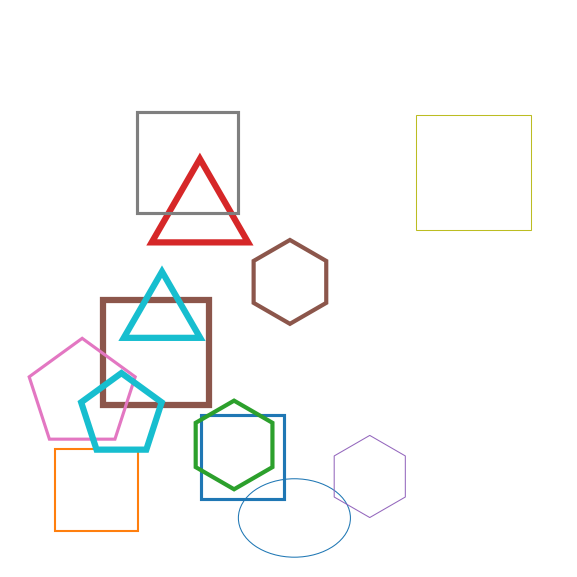[{"shape": "square", "thickness": 1.5, "radius": 0.36, "center": [0.42, 0.208]}, {"shape": "oval", "thickness": 0.5, "radius": 0.49, "center": [0.51, 0.102]}, {"shape": "square", "thickness": 1, "radius": 0.36, "center": [0.167, 0.151]}, {"shape": "hexagon", "thickness": 2, "radius": 0.38, "center": [0.405, 0.229]}, {"shape": "triangle", "thickness": 3, "radius": 0.48, "center": [0.346, 0.628]}, {"shape": "hexagon", "thickness": 0.5, "radius": 0.36, "center": [0.64, 0.174]}, {"shape": "hexagon", "thickness": 2, "radius": 0.36, "center": [0.502, 0.511]}, {"shape": "square", "thickness": 3, "radius": 0.46, "center": [0.27, 0.389]}, {"shape": "pentagon", "thickness": 1.5, "radius": 0.48, "center": [0.142, 0.317]}, {"shape": "square", "thickness": 1.5, "radius": 0.44, "center": [0.325, 0.718]}, {"shape": "square", "thickness": 0.5, "radius": 0.5, "center": [0.82, 0.701]}, {"shape": "triangle", "thickness": 3, "radius": 0.38, "center": [0.281, 0.452]}, {"shape": "pentagon", "thickness": 3, "radius": 0.37, "center": [0.21, 0.28]}]